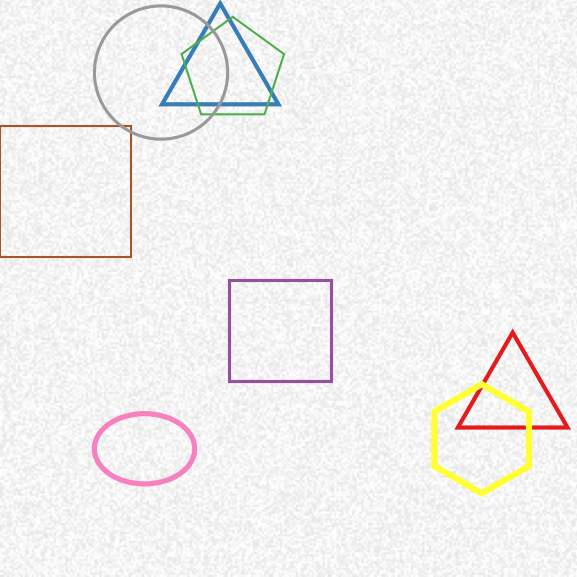[{"shape": "triangle", "thickness": 2, "radius": 0.55, "center": [0.888, 0.314]}, {"shape": "triangle", "thickness": 2, "radius": 0.58, "center": [0.381, 0.877]}, {"shape": "pentagon", "thickness": 1, "radius": 0.47, "center": [0.403, 0.877]}, {"shape": "square", "thickness": 1.5, "radius": 0.44, "center": [0.485, 0.427]}, {"shape": "hexagon", "thickness": 3, "radius": 0.47, "center": [0.834, 0.239]}, {"shape": "square", "thickness": 1, "radius": 0.56, "center": [0.113, 0.667]}, {"shape": "oval", "thickness": 2.5, "radius": 0.43, "center": [0.25, 0.222]}, {"shape": "circle", "thickness": 1.5, "radius": 0.58, "center": [0.279, 0.874]}]